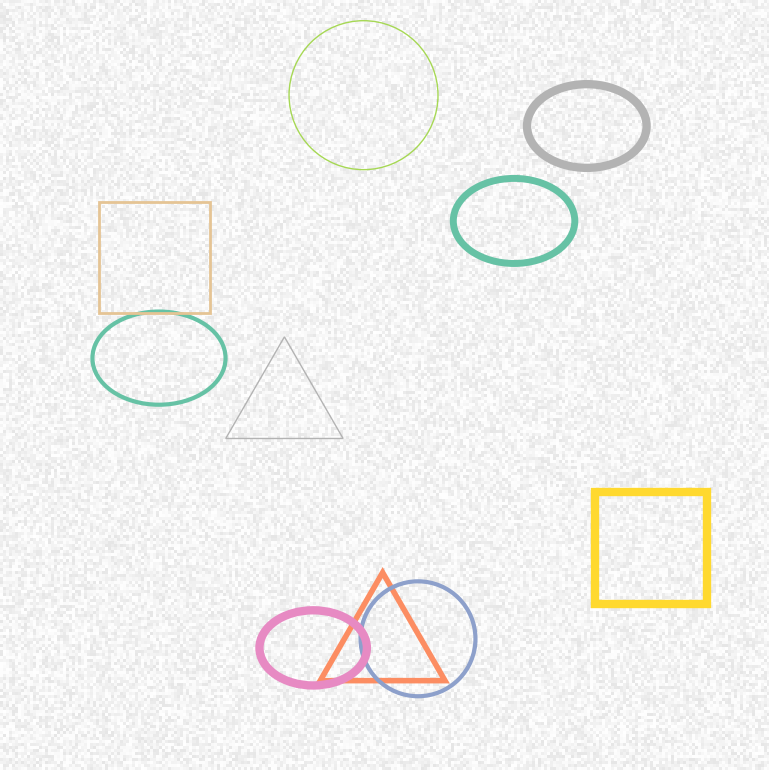[{"shape": "oval", "thickness": 2.5, "radius": 0.39, "center": [0.668, 0.713]}, {"shape": "oval", "thickness": 1.5, "radius": 0.43, "center": [0.206, 0.535]}, {"shape": "triangle", "thickness": 2, "radius": 0.47, "center": [0.497, 0.163]}, {"shape": "circle", "thickness": 1.5, "radius": 0.37, "center": [0.543, 0.17]}, {"shape": "oval", "thickness": 3, "radius": 0.35, "center": [0.407, 0.159]}, {"shape": "circle", "thickness": 0.5, "radius": 0.48, "center": [0.472, 0.876]}, {"shape": "square", "thickness": 3, "radius": 0.36, "center": [0.846, 0.289]}, {"shape": "square", "thickness": 1, "radius": 0.36, "center": [0.201, 0.665]}, {"shape": "triangle", "thickness": 0.5, "radius": 0.44, "center": [0.369, 0.475]}, {"shape": "oval", "thickness": 3, "radius": 0.39, "center": [0.762, 0.836]}]